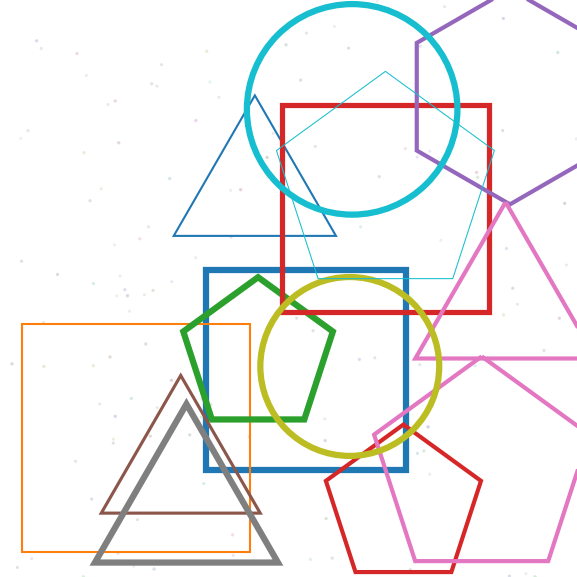[{"shape": "square", "thickness": 3, "radius": 0.86, "center": [0.53, 0.359]}, {"shape": "triangle", "thickness": 1, "radius": 0.81, "center": [0.441, 0.672]}, {"shape": "square", "thickness": 1, "radius": 0.99, "center": [0.236, 0.24]}, {"shape": "pentagon", "thickness": 3, "radius": 0.68, "center": [0.447, 0.383]}, {"shape": "pentagon", "thickness": 2, "radius": 0.71, "center": [0.699, 0.123]}, {"shape": "square", "thickness": 2.5, "radius": 0.89, "center": [0.667, 0.638]}, {"shape": "hexagon", "thickness": 2, "radius": 0.93, "center": [0.883, 0.832]}, {"shape": "triangle", "thickness": 1.5, "radius": 0.79, "center": [0.313, 0.19]}, {"shape": "pentagon", "thickness": 2, "radius": 0.98, "center": [0.834, 0.186]}, {"shape": "triangle", "thickness": 2, "radius": 0.9, "center": [0.875, 0.469]}, {"shape": "triangle", "thickness": 3, "radius": 0.91, "center": [0.323, 0.116]}, {"shape": "circle", "thickness": 3, "radius": 0.77, "center": [0.606, 0.365]}, {"shape": "pentagon", "thickness": 0.5, "radius": 0.99, "center": [0.667, 0.677]}, {"shape": "circle", "thickness": 3, "radius": 0.91, "center": [0.61, 0.81]}]